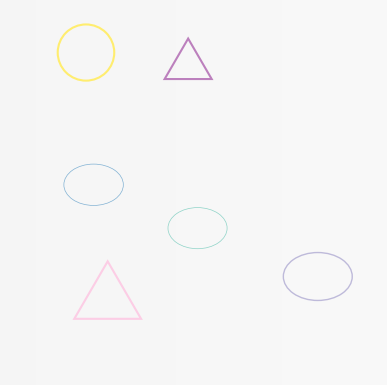[{"shape": "oval", "thickness": 0.5, "radius": 0.38, "center": [0.51, 0.407]}, {"shape": "oval", "thickness": 1, "radius": 0.44, "center": [0.82, 0.282]}, {"shape": "oval", "thickness": 0.5, "radius": 0.38, "center": [0.242, 0.52]}, {"shape": "triangle", "thickness": 1.5, "radius": 0.5, "center": [0.278, 0.222]}, {"shape": "triangle", "thickness": 1.5, "radius": 0.35, "center": [0.486, 0.83]}, {"shape": "circle", "thickness": 1.5, "radius": 0.36, "center": [0.222, 0.864]}]